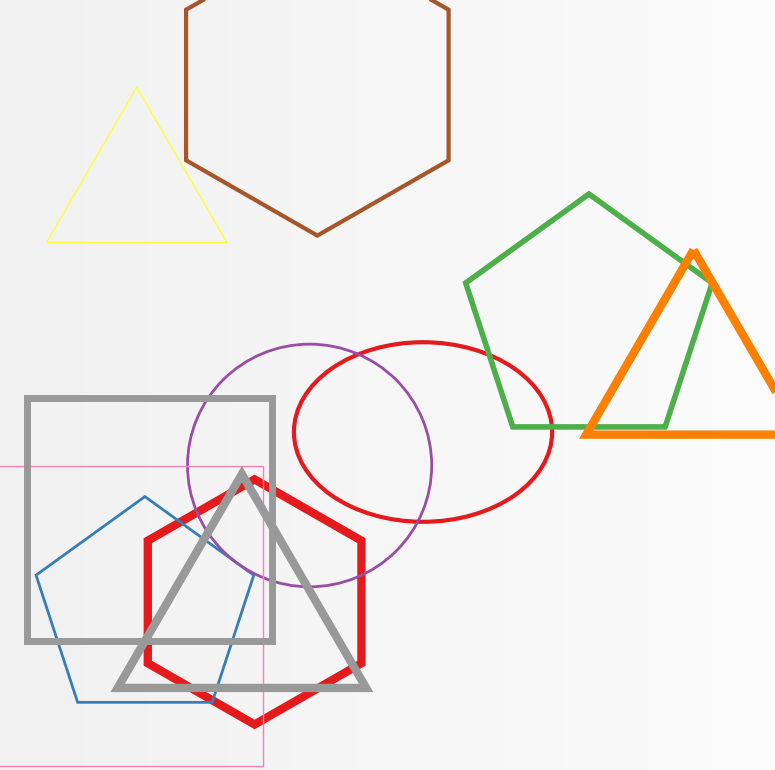[{"shape": "oval", "thickness": 1.5, "radius": 0.83, "center": [0.546, 0.439]}, {"shape": "hexagon", "thickness": 3, "radius": 0.8, "center": [0.329, 0.218]}, {"shape": "pentagon", "thickness": 1, "radius": 0.74, "center": [0.187, 0.207]}, {"shape": "pentagon", "thickness": 2, "radius": 0.84, "center": [0.76, 0.581]}, {"shape": "circle", "thickness": 1, "radius": 0.79, "center": [0.399, 0.396]}, {"shape": "triangle", "thickness": 3, "radius": 0.8, "center": [0.895, 0.516]}, {"shape": "triangle", "thickness": 0.5, "radius": 0.67, "center": [0.176, 0.752]}, {"shape": "hexagon", "thickness": 1.5, "radius": 0.98, "center": [0.409, 0.89]}, {"shape": "square", "thickness": 0.5, "radius": 0.97, "center": [0.145, 0.2]}, {"shape": "triangle", "thickness": 3, "radius": 0.93, "center": [0.312, 0.199]}, {"shape": "square", "thickness": 2.5, "radius": 0.79, "center": [0.193, 0.325]}]